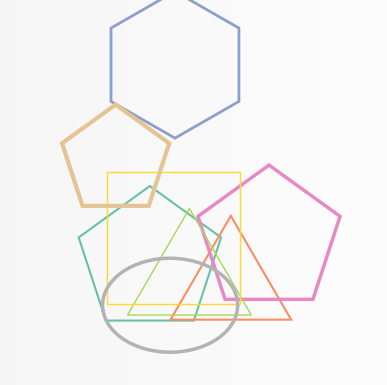[{"shape": "pentagon", "thickness": 1.5, "radius": 0.97, "center": [0.387, 0.324]}, {"shape": "triangle", "thickness": 1.5, "radius": 0.9, "center": [0.596, 0.26]}, {"shape": "hexagon", "thickness": 2, "radius": 0.95, "center": [0.452, 0.832]}, {"shape": "pentagon", "thickness": 2.5, "radius": 0.96, "center": [0.694, 0.378]}, {"shape": "triangle", "thickness": 1, "radius": 0.92, "center": [0.489, 0.274]}, {"shape": "square", "thickness": 1, "radius": 0.86, "center": [0.447, 0.382]}, {"shape": "pentagon", "thickness": 3, "radius": 0.73, "center": [0.298, 0.583]}, {"shape": "oval", "thickness": 2.5, "radius": 0.87, "center": [0.439, 0.207]}]